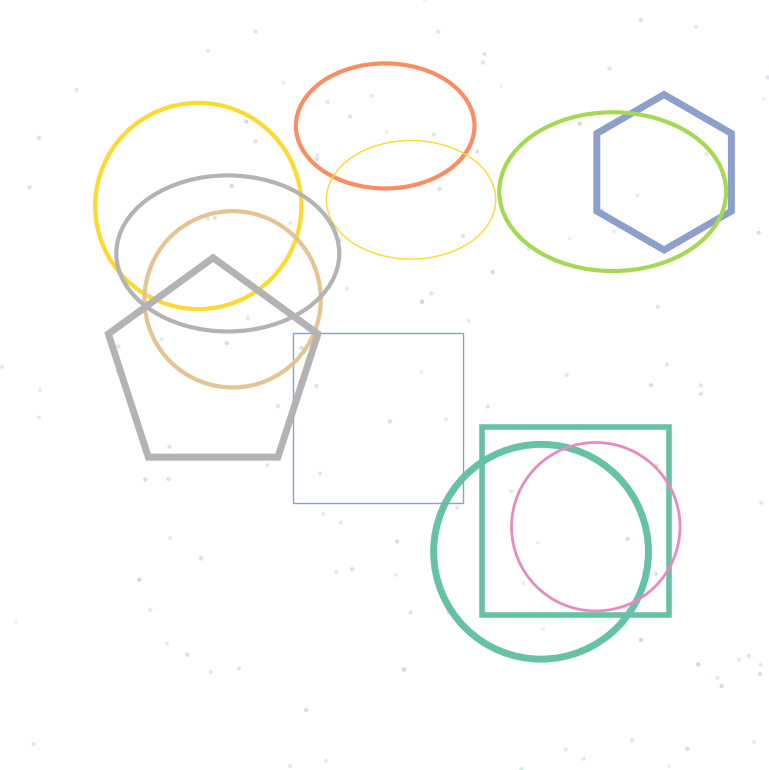[{"shape": "square", "thickness": 2, "radius": 0.61, "center": [0.747, 0.323]}, {"shape": "circle", "thickness": 2.5, "radius": 0.7, "center": [0.703, 0.283]}, {"shape": "oval", "thickness": 1.5, "radius": 0.58, "center": [0.5, 0.836]}, {"shape": "square", "thickness": 0.5, "radius": 0.55, "center": [0.491, 0.457]}, {"shape": "hexagon", "thickness": 2.5, "radius": 0.5, "center": [0.862, 0.776]}, {"shape": "circle", "thickness": 1, "radius": 0.55, "center": [0.774, 0.316]}, {"shape": "oval", "thickness": 1.5, "radius": 0.74, "center": [0.796, 0.751]}, {"shape": "circle", "thickness": 1.5, "radius": 0.67, "center": [0.257, 0.733]}, {"shape": "oval", "thickness": 0.5, "radius": 0.55, "center": [0.534, 0.741]}, {"shape": "circle", "thickness": 1.5, "radius": 0.57, "center": [0.302, 0.611]}, {"shape": "pentagon", "thickness": 2.5, "radius": 0.72, "center": [0.277, 0.522]}, {"shape": "oval", "thickness": 1.5, "radius": 0.72, "center": [0.296, 0.671]}]